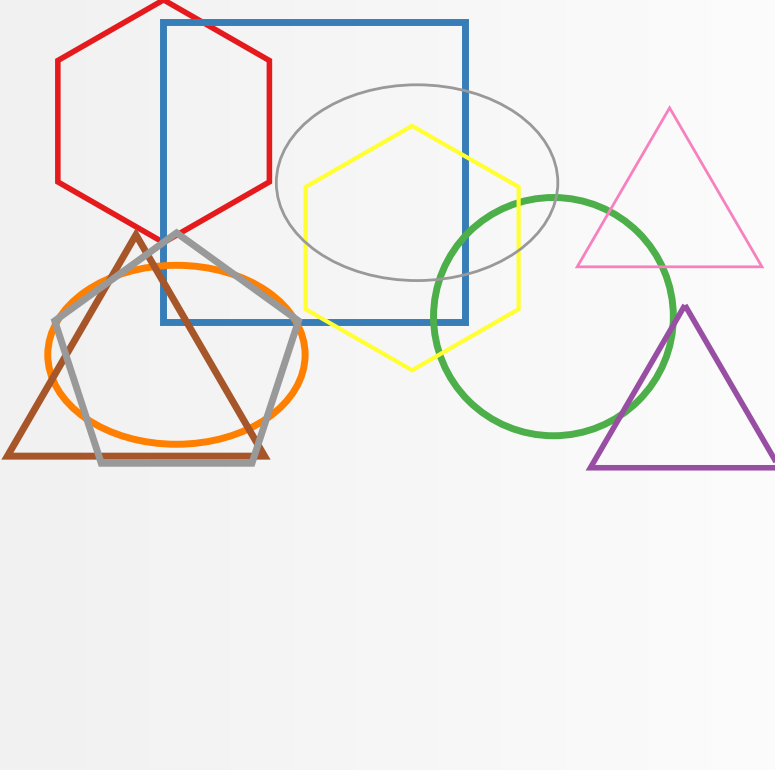[{"shape": "hexagon", "thickness": 2, "radius": 0.79, "center": [0.211, 0.843]}, {"shape": "square", "thickness": 2.5, "radius": 0.97, "center": [0.405, 0.777]}, {"shape": "circle", "thickness": 2.5, "radius": 0.77, "center": [0.714, 0.589]}, {"shape": "triangle", "thickness": 2, "radius": 0.7, "center": [0.884, 0.463]}, {"shape": "oval", "thickness": 2.5, "radius": 0.83, "center": [0.228, 0.539]}, {"shape": "hexagon", "thickness": 1.5, "radius": 0.79, "center": [0.532, 0.678]}, {"shape": "triangle", "thickness": 2.5, "radius": 0.96, "center": [0.175, 0.503]}, {"shape": "triangle", "thickness": 1, "radius": 0.69, "center": [0.864, 0.722]}, {"shape": "pentagon", "thickness": 2.5, "radius": 0.83, "center": [0.228, 0.532]}, {"shape": "oval", "thickness": 1, "radius": 0.91, "center": [0.538, 0.763]}]